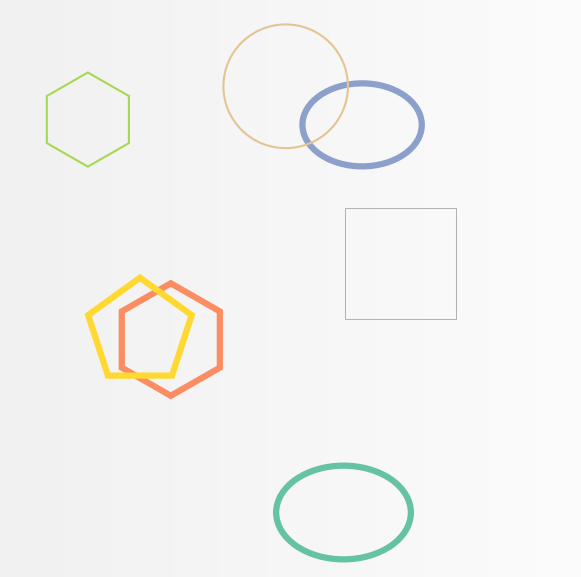[{"shape": "oval", "thickness": 3, "radius": 0.58, "center": [0.591, 0.112]}, {"shape": "hexagon", "thickness": 3, "radius": 0.49, "center": [0.294, 0.411]}, {"shape": "oval", "thickness": 3, "radius": 0.51, "center": [0.623, 0.783]}, {"shape": "hexagon", "thickness": 1, "radius": 0.41, "center": [0.151, 0.792]}, {"shape": "pentagon", "thickness": 3, "radius": 0.47, "center": [0.241, 0.425]}, {"shape": "circle", "thickness": 1, "radius": 0.54, "center": [0.491, 0.85]}, {"shape": "square", "thickness": 0.5, "radius": 0.48, "center": [0.689, 0.543]}]